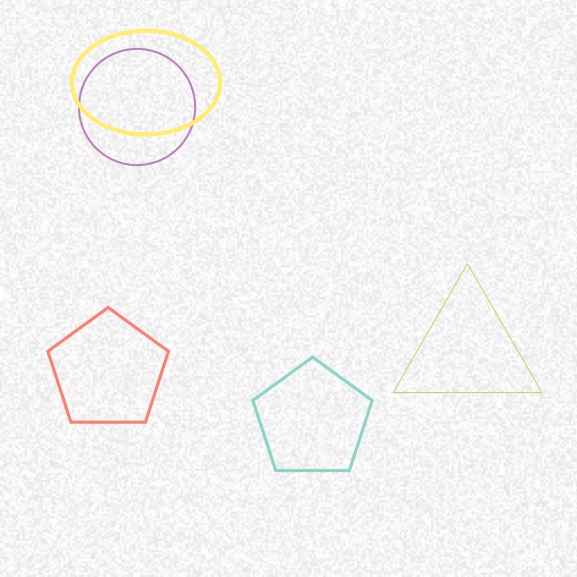[{"shape": "pentagon", "thickness": 1.5, "radius": 0.54, "center": [0.541, 0.272]}, {"shape": "pentagon", "thickness": 1.5, "radius": 0.55, "center": [0.187, 0.357]}, {"shape": "triangle", "thickness": 0.5, "radius": 0.74, "center": [0.81, 0.394]}, {"shape": "circle", "thickness": 1, "radius": 0.5, "center": [0.237, 0.814]}, {"shape": "oval", "thickness": 2, "radius": 0.64, "center": [0.253, 0.856]}]